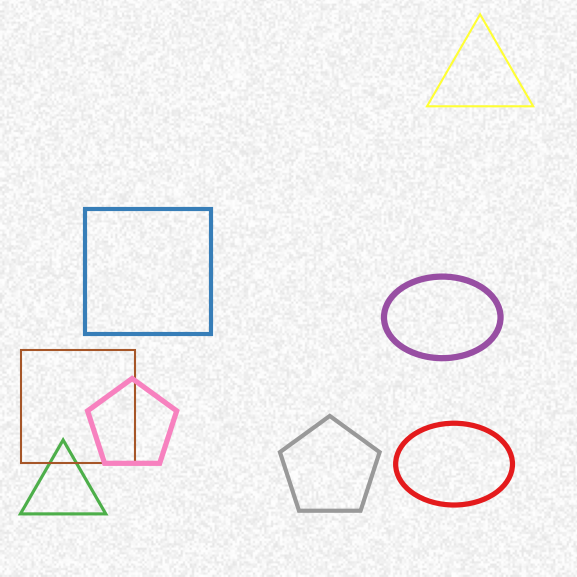[{"shape": "oval", "thickness": 2.5, "radius": 0.51, "center": [0.786, 0.195]}, {"shape": "square", "thickness": 2, "radius": 0.54, "center": [0.257, 0.529]}, {"shape": "triangle", "thickness": 1.5, "radius": 0.43, "center": [0.109, 0.152]}, {"shape": "oval", "thickness": 3, "radius": 0.5, "center": [0.766, 0.45]}, {"shape": "triangle", "thickness": 1, "radius": 0.53, "center": [0.831, 0.868]}, {"shape": "square", "thickness": 1, "radius": 0.49, "center": [0.135, 0.295]}, {"shape": "pentagon", "thickness": 2.5, "radius": 0.41, "center": [0.229, 0.263]}, {"shape": "pentagon", "thickness": 2, "radius": 0.45, "center": [0.571, 0.188]}]